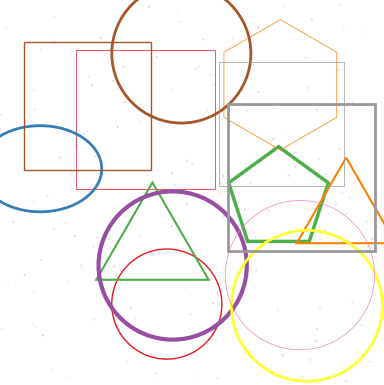[{"shape": "circle", "thickness": 1, "radius": 0.71, "center": [0.433, 0.21]}, {"shape": "square", "thickness": 0.5, "radius": 0.9, "center": [0.377, 0.689]}, {"shape": "oval", "thickness": 2, "radius": 0.8, "center": [0.104, 0.562]}, {"shape": "triangle", "thickness": 1.5, "radius": 0.84, "center": [0.396, 0.358]}, {"shape": "pentagon", "thickness": 2.5, "radius": 0.68, "center": [0.723, 0.483]}, {"shape": "circle", "thickness": 3, "radius": 0.96, "center": [0.448, 0.31]}, {"shape": "triangle", "thickness": 1.5, "radius": 0.74, "center": [0.899, 0.442]}, {"shape": "hexagon", "thickness": 0.5, "radius": 0.85, "center": [0.728, 0.78]}, {"shape": "circle", "thickness": 2, "radius": 0.98, "center": [0.797, 0.206]}, {"shape": "square", "thickness": 1, "radius": 0.83, "center": [0.228, 0.725]}, {"shape": "circle", "thickness": 2, "radius": 0.9, "center": [0.471, 0.861]}, {"shape": "circle", "thickness": 0.5, "radius": 0.97, "center": [0.779, 0.285]}, {"shape": "square", "thickness": 0.5, "radius": 0.81, "center": [0.732, 0.678]}, {"shape": "square", "thickness": 2, "radius": 0.95, "center": [0.783, 0.539]}]